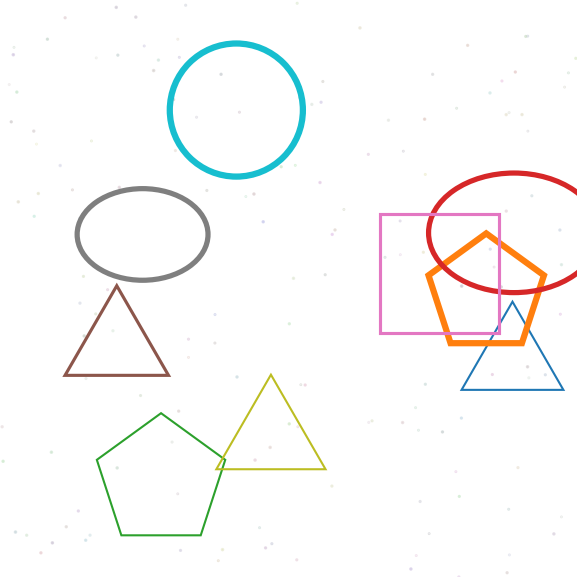[{"shape": "triangle", "thickness": 1, "radius": 0.51, "center": [0.887, 0.375]}, {"shape": "pentagon", "thickness": 3, "radius": 0.53, "center": [0.842, 0.49]}, {"shape": "pentagon", "thickness": 1, "radius": 0.58, "center": [0.279, 0.167]}, {"shape": "oval", "thickness": 2.5, "radius": 0.74, "center": [0.89, 0.596]}, {"shape": "triangle", "thickness": 1.5, "radius": 0.52, "center": [0.202, 0.401]}, {"shape": "square", "thickness": 1.5, "radius": 0.52, "center": [0.761, 0.526]}, {"shape": "oval", "thickness": 2.5, "radius": 0.57, "center": [0.247, 0.593]}, {"shape": "triangle", "thickness": 1, "radius": 0.55, "center": [0.469, 0.241]}, {"shape": "circle", "thickness": 3, "radius": 0.58, "center": [0.409, 0.809]}]